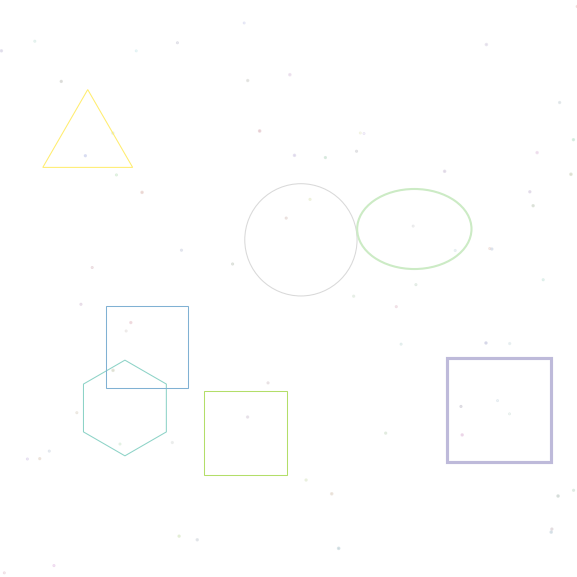[{"shape": "hexagon", "thickness": 0.5, "radius": 0.41, "center": [0.216, 0.293]}, {"shape": "square", "thickness": 1.5, "radius": 0.45, "center": [0.864, 0.29]}, {"shape": "square", "thickness": 0.5, "radius": 0.35, "center": [0.255, 0.399]}, {"shape": "square", "thickness": 0.5, "radius": 0.36, "center": [0.425, 0.25]}, {"shape": "circle", "thickness": 0.5, "radius": 0.49, "center": [0.521, 0.584]}, {"shape": "oval", "thickness": 1, "radius": 0.49, "center": [0.717, 0.603]}, {"shape": "triangle", "thickness": 0.5, "radius": 0.45, "center": [0.152, 0.754]}]